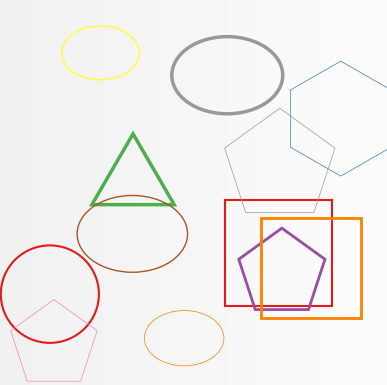[{"shape": "circle", "thickness": 1.5, "radius": 0.63, "center": [0.129, 0.236]}, {"shape": "square", "thickness": 1.5, "radius": 0.69, "center": [0.719, 0.344]}, {"shape": "hexagon", "thickness": 0.5, "radius": 0.75, "center": [0.879, 0.692]}, {"shape": "triangle", "thickness": 2.5, "radius": 0.61, "center": [0.343, 0.53]}, {"shape": "pentagon", "thickness": 2, "radius": 0.58, "center": [0.727, 0.29]}, {"shape": "square", "thickness": 2, "radius": 0.65, "center": [0.803, 0.304]}, {"shape": "oval", "thickness": 0.5, "radius": 0.51, "center": [0.475, 0.122]}, {"shape": "oval", "thickness": 1, "radius": 0.5, "center": [0.259, 0.863]}, {"shape": "oval", "thickness": 1, "radius": 0.71, "center": [0.342, 0.393]}, {"shape": "pentagon", "thickness": 0.5, "radius": 0.59, "center": [0.139, 0.105]}, {"shape": "pentagon", "thickness": 0.5, "radius": 0.75, "center": [0.722, 0.569]}, {"shape": "oval", "thickness": 2.5, "radius": 0.72, "center": [0.587, 0.805]}]